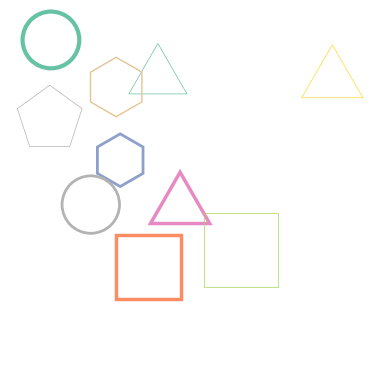[{"shape": "triangle", "thickness": 0.5, "radius": 0.44, "center": [0.41, 0.8]}, {"shape": "circle", "thickness": 3, "radius": 0.37, "center": [0.132, 0.896]}, {"shape": "square", "thickness": 2.5, "radius": 0.42, "center": [0.386, 0.306]}, {"shape": "hexagon", "thickness": 2, "radius": 0.34, "center": [0.312, 0.584]}, {"shape": "triangle", "thickness": 2.5, "radius": 0.44, "center": [0.468, 0.464]}, {"shape": "square", "thickness": 0.5, "radius": 0.48, "center": [0.626, 0.35]}, {"shape": "triangle", "thickness": 0.5, "radius": 0.46, "center": [0.863, 0.792]}, {"shape": "hexagon", "thickness": 1, "radius": 0.39, "center": [0.302, 0.774]}, {"shape": "circle", "thickness": 2, "radius": 0.37, "center": [0.236, 0.469]}, {"shape": "pentagon", "thickness": 0.5, "radius": 0.44, "center": [0.129, 0.691]}]